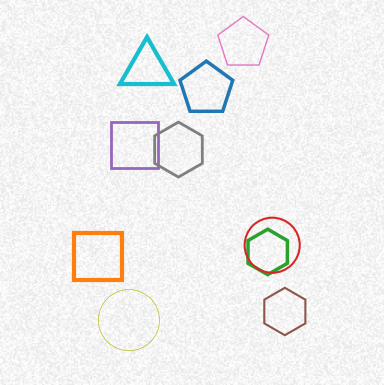[{"shape": "pentagon", "thickness": 2.5, "radius": 0.36, "center": [0.536, 0.769]}, {"shape": "square", "thickness": 3, "radius": 0.31, "center": [0.255, 0.334]}, {"shape": "hexagon", "thickness": 2.5, "radius": 0.3, "center": [0.695, 0.346]}, {"shape": "circle", "thickness": 1.5, "radius": 0.36, "center": [0.707, 0.363]}, {"shape": "square", "thickness": 2, "radius": 0.3, "center": [0.35, 0.624]}, {"shape": "hexagon", "thickness": 1.5, "radius": 0.31, "center": [0.74, 0.191]}, {"shape": "pentagon", "thickness": 1, "radius": 0.35, "center": [0.632, 0.887]}, {"shape": "hexagon", "thickness": 2, "radius": 0.36, "center": [0.464, 0.611]}, {"shape": "circle", "thickness": 0.5, "radius": 0.4, "center": [0.335, 0.168]}, {"shape": "triangle", "thickness": 3, "radius": 0.41, "center": [0.382, 0.822]}]